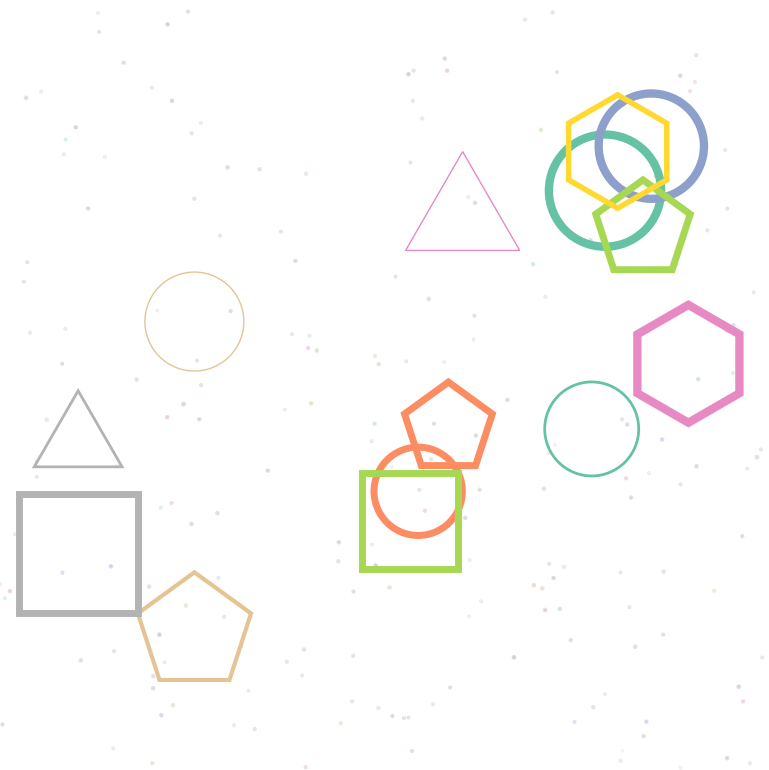[{"shape": "circle", "thickness": 3, "radius": 0.36, "center": [0.786, 0.752]}, {"shape": "circle", "thickness": 1, "radius": 0.31, "center": [0.768, 0.443]}, {"shape": "pentagon", "thickness": 2.5, "radius": 0.3, "center": [0.582, 0.444]}, {"shape": "circle", "thickness": 2.5, "radius": 0.29, "center": [0.543, 0.362]}, {"shape": "circle", "thickness": 3, "radius": 0.34, "center": [0.846, 0.81]}, {"shape": "triangle", "thickness": 0.5, "radius": 0.43, "center": [0.601, 0.718]}, {"shape": "hexagon", "thickness": 3, "radius": 0.38, "center": [0.894, 0.528]}, {"shape": "pentagon", "thickness": 2.5, "radius": 0.32, "center": [0.835, 0.702]}, {"shape": "square", "thickness": 2.5, "radius": 0.31, "center": [0.532, 0.323]}, {"shape": "hexagon", "thickness": 2, "radius": 0.37, "center": [0.802, 0.803]}, {"shape": "pentagon", "thickness": 1.5, "radius": 0.39, "center": [0.253, 0.179]}, {"shape": "circle", "thickness": 0.5, "radius": 0.32, "center": [0.252, 0.582]}, {"shape": "triangle", "thickness": 1, "radius": 0.33, "center": [0.101, 0.427]}, {"shape": "square", "thickness": 2.5, "radius": 0.39, "center": [0.102, 0.281]}]